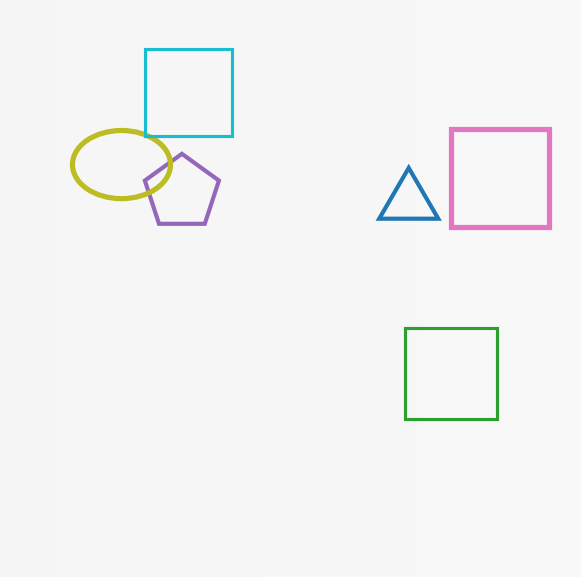[{"shape": "triangle", "thickness": 2, "radius": 0.29, "center": [0.703, 0.65]}, {"shape": "square", "thickness": 1.5, "radius": 0.39, "center": [0.776, 0.353]}, {"shape": "pentagon", "thickness": 2, "radius": 0.33, "center": [0.313, 0.666]}, {"shape": "square", "thickness": 2.5, "radius": 0.42, "center": [0.86, 0.691]}, {"shape": "oval", "thickness": 2.5, "radius": 0.42, "center": [0.209, 0.714]}, {"shape": "square", "thickness": 1.5, "radius": 0.37, "center": [0.324, 0.839]}]